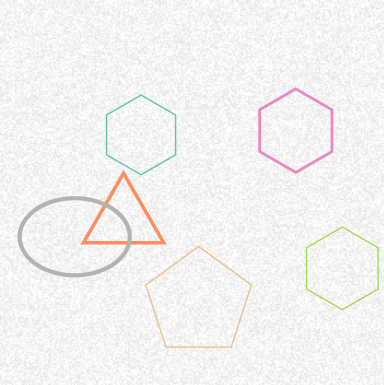[{"shape": "hexagon", "thickness": 1, "radius": 0.52, "center": [0.366, 0.65]}, {"shape": "triangle", "thickness": 2.5, "radius": 0.6, "center": [0.321, 0.43]}, {"shape": "hexagon", "thickness": 2, "radius": 0.54, "center": [0.768, 0.661]}, {"shape": "hexagon", "thickness": 1, "radius": 0.54, "center": [0.889, 0.303]}, {"shape": "pentagon", "thickness": 1, "radius": 0.72, "center": [0.516, 0.215]}, {"shape": "oval", "thickness": 3, "radius": 0.72, "center": [0.194, 0.385]}]